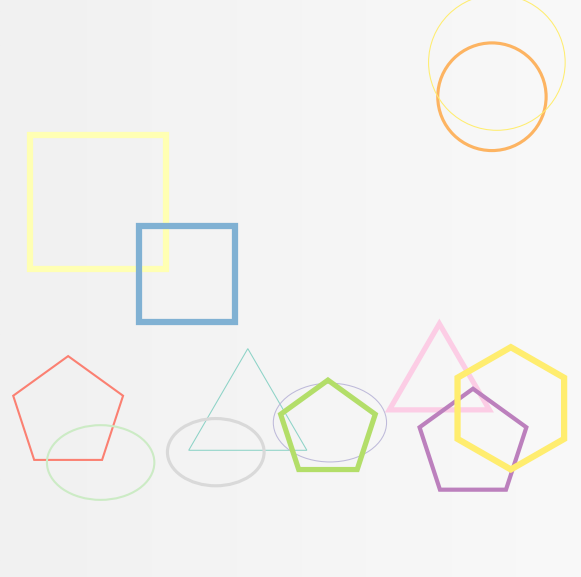[{"shape": "triangle", "thickness": 0.5, "radius": 0.59, "center": [0.426, 0.278]}, {"shape": "square", "thickness": 3, "radius": 0.58, "center": [0.169, 0.649]}, {"shape": "oval", "thickness": 0.5, "radius": 0.49, "center": [0.568, 0.267]}, {"shape": "pentagon", "thickness": 1, "radius": 0.5, "center": [0.117, 0.283]}, {"shape": "square", "thickness": 3, "radius": 0.41, "center": [0.322, 0.525]}, {"shape": "circle", "thickness": 1.5, "radius": 0.47, "center": [0.846, 0.832]}, {"shape": "pentagon", "thickness": 2.5, "radius": 0.43, "center": [0.564, 0.255]}, {"shape": "triangle", "thickness": 2.5, "radius": 0.5, "center": [0.756, 0.339]}, {"shape": "oval", "thickness": 1.5, "radius": 0.42, "center": [0.371, 0.216]}, {"shape": "pentagon", "thickness": 2, "radius": 0.48, "center": [0.814, 0.229]}, {"shape": "oval", "thickness": 1, "radius": 0.46, "center": [0.173, 0.198]}, {"shape": "circle", "thickness": 0.5, "radius": 0.59, "center": [0.855, 0.891]}, {"shape": "hexagon", "thickness": 3, "radius": 0.53, "center": [0.879, 0.292]}]